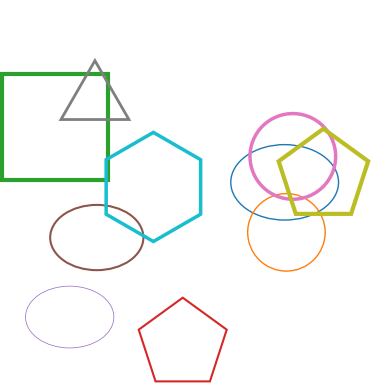[{"shape": "oval", "thickness": 1, "radius": 0.7, "center": [0.739, 0.526]}, {"shape": "circle", "thickness": 1, "radius": 0.5, "center": [0.744, 0.397]}, {"shape": "square", "thickness": 3, "radius": 0.69, "center": [0.144, 0.67]}, {"shape": "pentagon", "thickness": 1.5, "radius": 0.6, "center": [0.475, 0.107]}, {"shape": "oval", "thickness": 0.5, "radius": 0.57, "center": [0.181, 0.177]}, {"shape": "oval", "thickness": 1.5, "radius": 0.61, "center": [0.251, 0.383]}, {"shape": "circle", "thickness": 2.5, "radius": 0.56, "center": [0.761, 0.594]}, {"shape": "triangle", "thickness": 2, "radius": 0.51, "center": [0.247, 0.74]}, {"shape": "pentagon", "thickness": 3, "radius": 0.61, "center": [0.84, 0.543]}, {"shape": "hexagon", "thickness": 2.5, "radius": 0.71, "center": [0.398, 0.514]}]